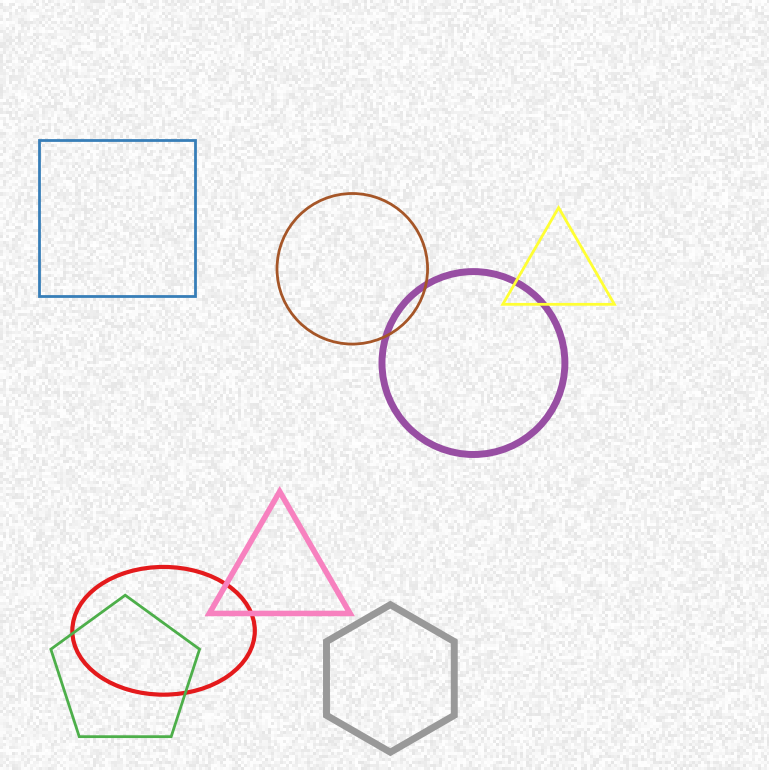[{"shape": "oval", "thickness": 1.5, "radius": 0.59, "center": [0.212, 0.181]}, {"shape": "square", "thickness": 1, "radius": 0.51, "center": [0.152, 0.716]}, {"shape": "pentagon", "thickness": 1, "radius": 0.51, "center": [0.163, 0.125]}, {"shape": "circle", "thickness": 2.5, "radius": 0.59, "center": [0.615, 0.529]}, {"shape": "triangle", "thickness": 1, "radius": 0.42, "center": [0.725, 0.647]}, {"shape": "circle", "thickness": 1, "radius": 0.49, "center": [0.458, 0.651]}, {"shape": "triangle", "thickness": 2, "radius": 0.53, "center": [0.363, 0.256]}, {"shape": "hexagon", "thickness": 2.5, "radius": 0.48, "center": [0.507, 0.119]}]